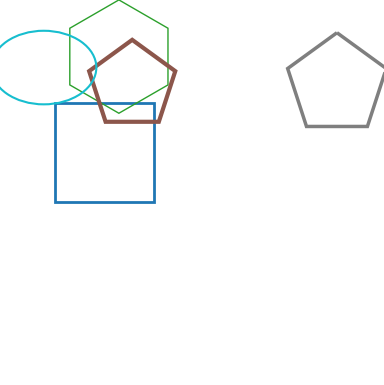[{"shape": "square", "thickness": 2, "radius": 0.64, "center": [0.271, 0.604]}, {"shape": "hexagon", "thickness": 1, "radius": 0.74, "center": [0.309, 0.853]}, {"shape": "pentagon", "thickness": 3, "radius": 0.59, "center": [0.343, 0.779]}, {"shape": "pentagon", "thickness": 2.5, "radius": 0.67, "center": [0.875, 0.78]}, {"shape": "oval", "thickness": 1.5, "radius": 0.68, "center": [0.114, 0.825]}]